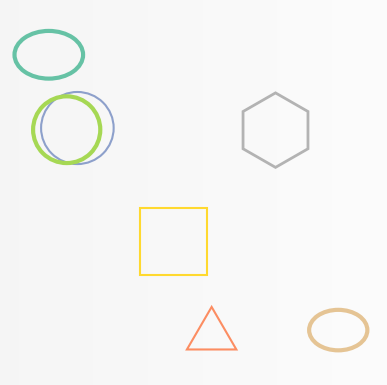[{"shape": "oval", "thickness": 3, "radius": 0.44, "center": [0.126, 0.858]}, {"shape": "triangle", "thickness": 1.5, "radius": 0.37, "center": [0.546, 0.129]}, {"shape": "circle", "thickness": 1.5, "radius": 0.47, "center": [0.2, 0.667]}, {"shape": "circle", "thickness": 3, "radius": 0.43, "center": [0.172, 0.663]}, {"shape": "square", "thickness": 1.5, "radius": 0.43, "center": [0.448, 0.373]}, {"shape": "oval", "thickness": 3, "radius": 0.38, "center": [0.873, 0.143]}, {"shape": "hexagon", "thickness": 2, "radius": 0.48, "center": [0.711, 0.662]}]